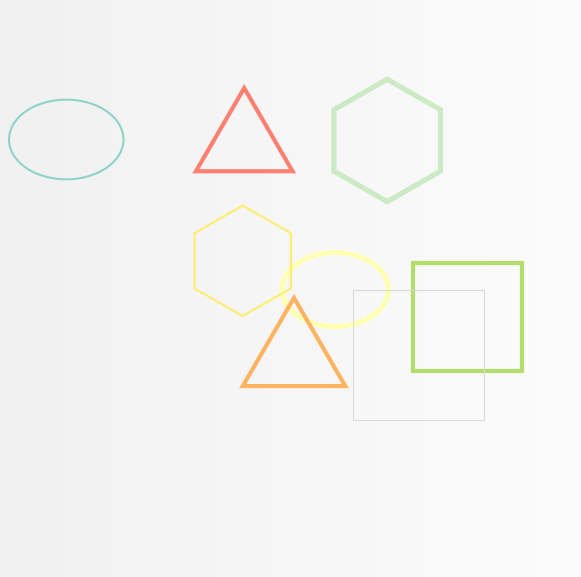[{"shape": "oval", "thickness": 1, "radius": 0.49, "center": [0.114, 0.758]}, {"shape": "oval", "thickness": 2.5, "radius": 0.46, "center": [0.577, 0.498]}, {"shape": "triangle", "thickness": 2, "radius": 0.48, "center": [0.42, 0.751]}, {"shape": "triangle", "thickness": 2, "radius": 0.51, "center": [0.506, 0.382]}, {"shape": "square", "thickness": 2, "radius": 0.47, "center": [0.804, 0.451]}, {"shape": "square", "thickness": 0.5, "radius": 0.56, "center": [0.72, 0.384]}, {"shape": "hexagon", "thickness": 2.5, "radius": 0.53, "center": [0.666, 0.756]}, {"shape": "hexagon", "thickness": 1, "radius": 0.48, "center": [0.418, 0.548]}]